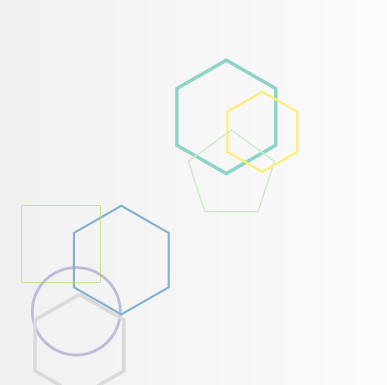[{"shape": "hexagon", "thickness": 2.5, "radius": 0.74, "center": [0.584, 0.696]}, {"shape": "circle", "thickness": 2, "radius": 0.57, "center": [0.197, 0.191]}, {"shape": "hexagon", "thickness": 1.5, "radius": 0.71, "center": [0.313, 0.324]}, {"shape": "square", "thickness": 0.5, "radius": 0.5, "center": [0.156, 0.368]}, {"shape": "hexagon", "thickness": 2.5, "radius": 0.66, "center": [0.205, 0.103]}, {"shape": "pentagon", "thickness": 1, "radius": 0.58, "center": [0.597, 0.545]}, {"shape": "hexagon", "thickness": 1.5, "radius": 0.52, "center": [0.677, 0.658]}]